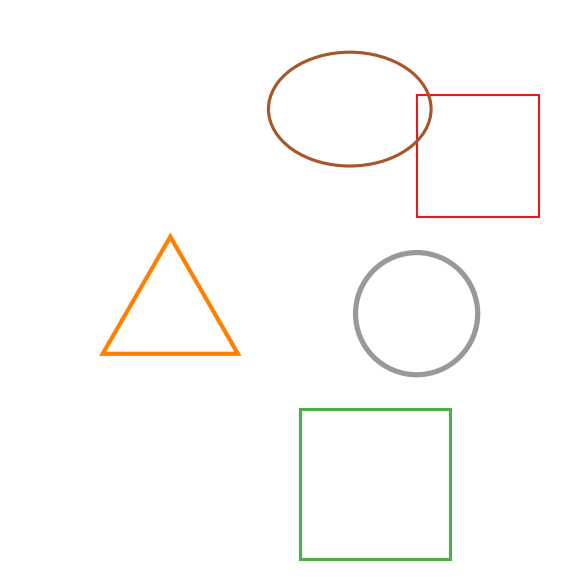[{"shape": "square", "thickness": 1, "radius": 0.53, "center": [0.828, 0.729]}, {"shape": "square", "thickness": 1.5, "radius": 0.65, "center": [0.649, 0.16]}, {"shape": "triangle", "thickness": 2, "radius": 0.68, "center": [0.295, 0.454]}, {"shape": "oval", "thickness": 1.5, "radius": 0.7, "center": [0.606, 0.81]}, {"shape": "circle", "thickness": 2.5, "radius": 0.53, "center": [0.721, 0.456]}]